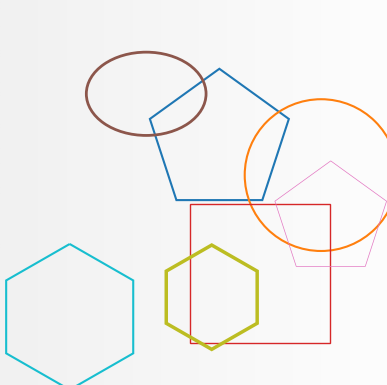[{"shape": "pentagon", "thickness": 1.5, "radius": 0.94, "center": [0.566, 0.633]}, {"shape": "circle", "thickness": 1.5, "radius": 0.99, "center": [0.829, 0.545]}, {"shape": "square", "thickness": 1, "radius": 0.9, "center": [0.671, 0.29]}, {"shape": "oval", "thickness": 2, "radius": 0.77, "center": [0.377, 0.756]}, {"shape": "pentagon", "thickness": 0.5, "radius": 0.76, "center": [0.854, 0.431]}, {"shape": "hexagon", "thickness": 2.5, "radius": 0.68, "center": [0.546, 0.228]}, {"shape": "hexagon", "thickness": 1.5, "radius": 0.95, "center": [0.18, 0.177]}]